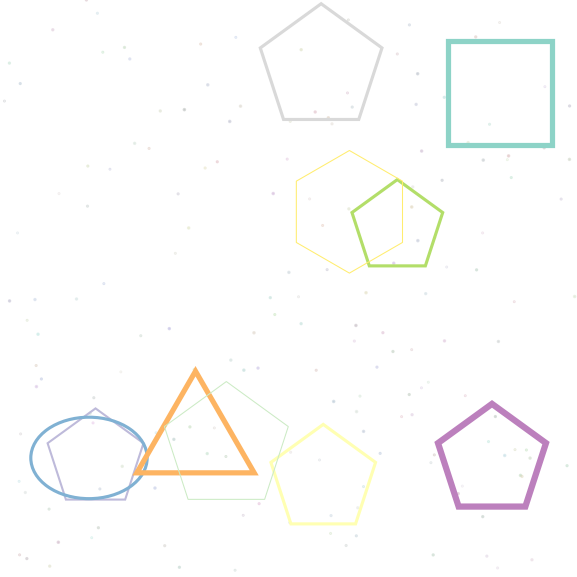[{"shape": "square", "thickness": 2.5, "radius": 0.45, "center": [0.866, 0.838]}, {"shape": "pentagon", "thickness": 1.5, "radius": 0.48, "center": [0.56, 0.169]}, {"shape": "pentagon", "thickness": 1, "radius": 0.44, "center": [0.165, 0.205]}, {"shape": "oval", "thickness": 1.5, "radius": 0.5, "center": [0.154, 0.206]}, {"shape": "triangle", "thickness": 2.5, "radius": 0.59, "center": [0.339, 0.239]}, {"shape": "pentagon", "thickness": 1.5, "radius": 0.41, "center": [0.688, 0.606]}, {"shape": "pentagon", "thickness": 1.5, "radius": 0.55, "center": [0.556, 0.882]}, {"shape": "pentagon", "thickness": 3, "radius": 0.49, "center": [0.852, 0.201]}, {"shape": "pentagon", "thickness": 0.5, "radius": 0.56, "center": [0.392, 0.226]}, {"shape": "hexagon", "thickness": 0.5, "radius": 0.53, "center": [0.605, 0.632]}]